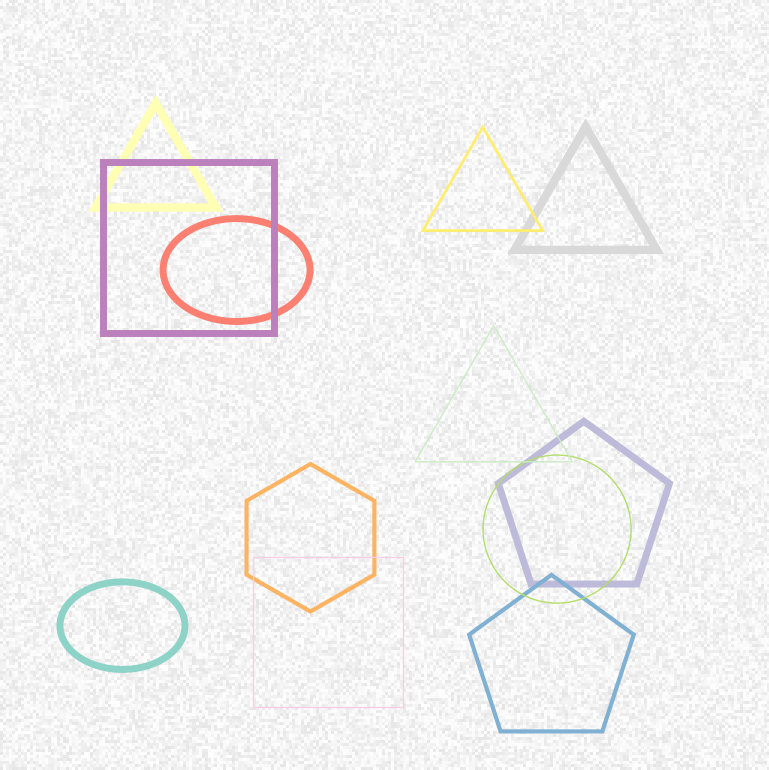[{"shape": "oval", "thickness": 2.5, "radius": 0.41, "center": [0.159, 0.187]}, {"shape": "triangle", "thickness": 3, "radius": 0.45, "center": [0.202, 0.776]}, {"shape": "pentagon", "thickness": 2.5, "radius": 0.58, "center": [0.758, 0.336]}, {"shape": "oval", "thickness": 2.5, "radius": 0.48, "center": [0.307, 0.649]}, {"shape": "pentagon", "thickness": 1.5, "radius": 0.56, "center": [0.716, 0.141]}, {"shape": "hexagon", "thickness": 1.5, "radius": 0.48, "center": [0.403, 0.302]}, {"shape": "circle", "thickness": 0.5, "radius": 0.48, "center": [0.723, 0.313]}, {"shape": "square", "thickness": 0.5, "radius": 0.49, "center": [0.426, 0.179]}, {"shape": "triangle", "thickness": 3, "radius": 0.53, "center": [0.761, 0.729]}, {"shape": "square", "thickness": 2.5, "radius": 0.56, "center": [0.245, 0.678]}, {"shape": "triangle", "thickness": 0.5, "radius": 0.59, "center": [0.641, 0.459]}, {"shape": "triangle", "thickness": 1, "radius": 0.45, "center": [0.627, 0.745]}]